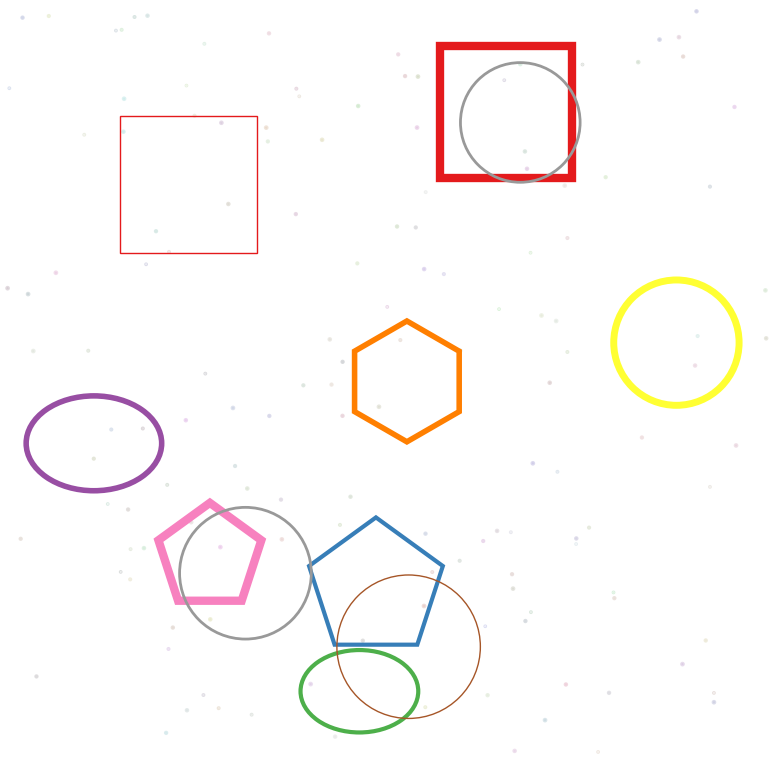[{"shape": "square", "thickness": 3, "radius": 0.43, "center": [0.657, 0.854]}, {"shape": "square", "thickness": 0.5, "radius": 0.45, "center": [0.245, 0.76]}, {"shape": "pentagon", "thickness": 1.5, "radius": 0.46, "center": [0.488, 0.237]}, {"shape": "oval", "thickness": 1.5, "radius": 0.38, "center": [0.467, 0.102]}, {"shape": "oval", "thickness": 2, "radius": 0.44, "center": [0.122, 0.424]}, {"shape": "hexagon", "thickness": 2, "radius": 0.39, "center": [0.528, 0.505]}, {"shape": "circle", "thickness": 2.5, "radius": 0.41, "center": [0.878, 0.555]}, {"shape": "circle", "thickness": 0.5, "radius": 0.47, "center": [0.531, 0.16]}, {"shape": "pentagon", "thickness": 3, "radius": 0.35, "center": [0.273, 0.277]}, {"shape": "circle", "thickness": 1, "radius": 0.43, "center": [0.319, 0.256]}, {"shape": "circle", "thickness": 1, "radius": 0.39, "center": [0.676, 0.841]}]